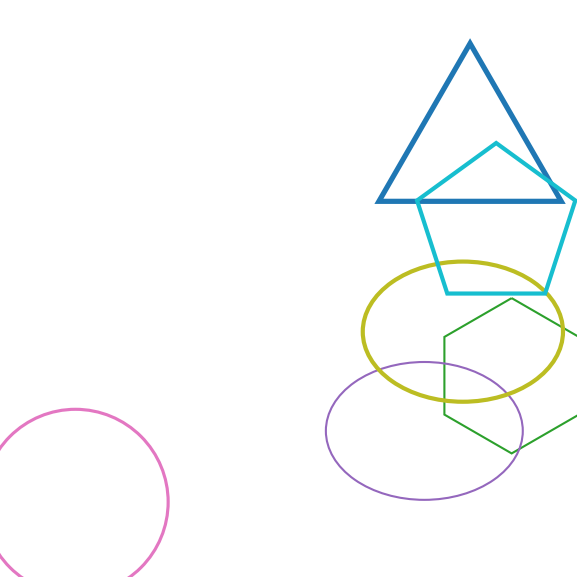[{"shape": "triangle", "thickness": 2.5, "radius": 0.91, "center": [0.814, 0.742]}, {"shape": "hexagon", "thickness": 1, "radius": 0.67, "center": [0.886, 0.348]}, {"shape": "oval", "thickness": 1, "radius": 0.85, "center": [0.735, 0.253]}, {"shape": "circle", "thickness": 1.5, "radius": 0.8, "center": [0.131, 0.13]}, {"shape": "oval", "thickness": 2, "radius": 0.87, "center": [0.802, 0.425]}, {"shape": "pentagon", "thickness": 2, "radius": 0.72, "center": [0.859, 0.607]}]